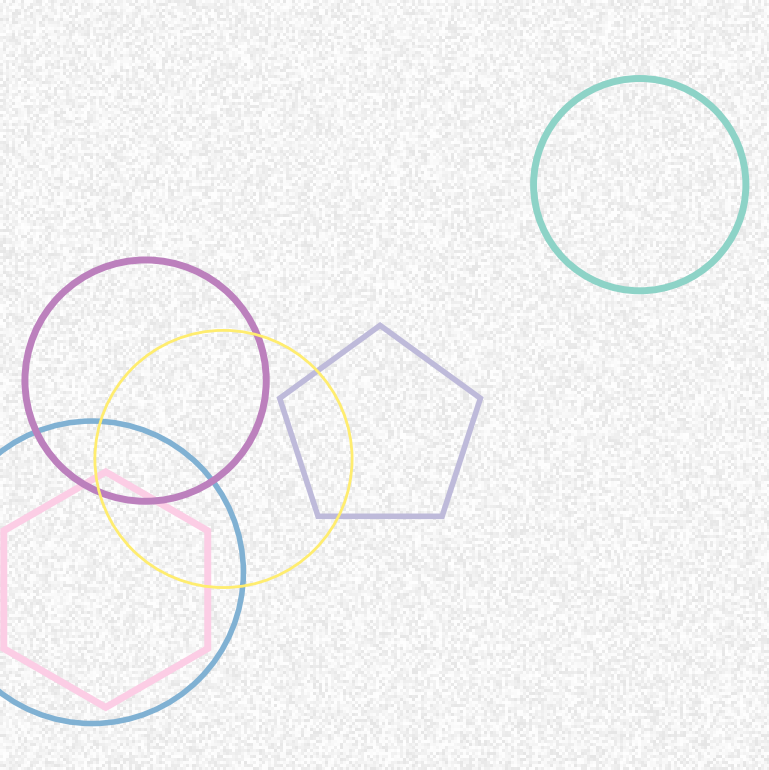[{"shape": "circle", "thickness": 2.5, "radius": 0.69, "center": [0.831, 0.76]}, {"shape": "pentagon", "thickness": 2, "radius": 0.69, "center": [0.494, 0.44]}, {"shape": "circle", "thickness": 2, "radius": 0.98, "center": [0.12, 0.257]}, {"shape": "hexagon", "thickness": 2.5, "radius": 0.76, "center": [0.137, 0.234]}, {"shape": "circle", "thickness": 2.5, "radius": 0.78, "center": [0.189, 0.506]}, {"shape": "circle", "thickness": 1, "radius": 0.83, "center": [0.29, 0.404]}]